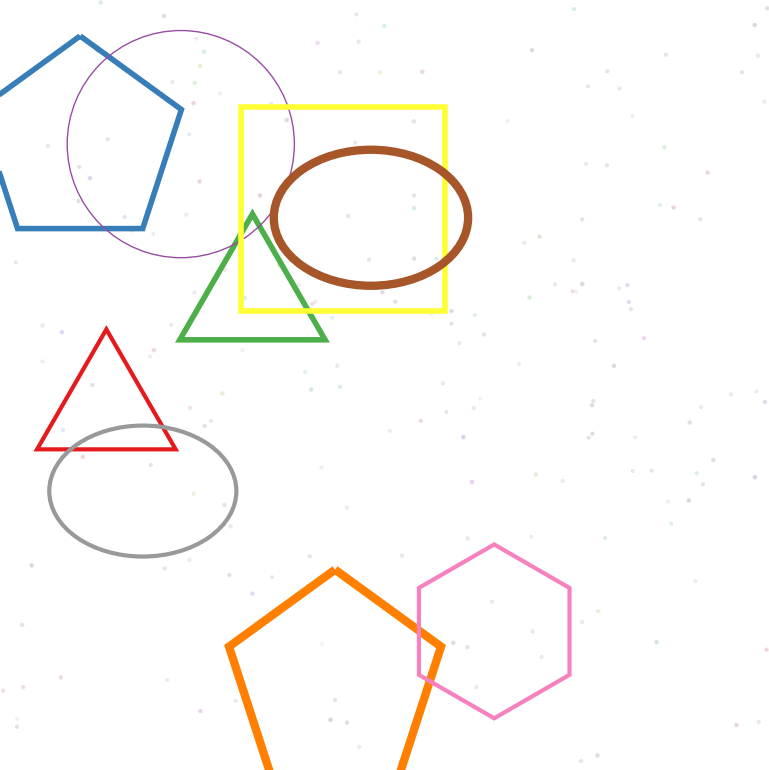[{"shape": "triangle", "thickness": 1.5, "radius": 0.52, "center": [0.138, 0.468]}, {"shape": "pentagon", "thickness": 2, "radius": 0.69, "center": [0.104, 0.815]}, {"shape": "triangle", "thickness": 2, "radius": 0.54, "center": [0.328, 0.613]}, {"shape": "circle", "thickness": 0.5, "radius": 0.74, "center": [0.235, 0.813]}, {"shape": "pentagon", "thickness": 3, "radius": 0.72, "center": [0.435, 0.115]}, {"shape": "square", "thickness": 2, "radius": 0.66, "center": [0.445, 0.729]}, {"shape": "oval", "thickness": 3, "radius": 0.63, "center": [0.482, 0.717]}, {"shape": "hexagon", "thickness": 1.5, "radius": 0.56, "center": [0.642, 0.18]}, {"shape": "oval", "thickness": 1.5, "radius": 0.61, "center": [0.185, 0.362]}]